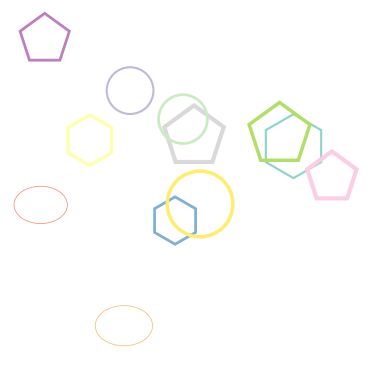[{"shape": "hexagon", "thickness": 1.5, "radius": 0.42, "center": [0.762, 0.62]}, {"shape": "hexagon", "thickness": 2.5, "radius": 0.33, "center": [0.233, 0.636]}, {"shape": "circle", "thickness": 1.5, "radius": 0.3, "center": [0.338, 0.765]}, {"shape": "oval", "thickness": 0.5, "radius": 0.35, "center": [0.106, 0.468]}, {"shape": "hexagon", "thickness": 2, "radius": 0.31, "center": [0.455, 0.427]}, {"shape": "oval", "thickness": 0.5, "radius": 0.37, "center": [0.322, 0.154]}, {"shape": "pentagon", "thickness": 2.5, "radius": 0.42, "center": [0.726, 0.651]}, {"shape": "pentagon", "thickness": 3, "radius": 0.34, "center": [0.862, 0.539]}, {"shape": "pentagon", "thickness": 3, "radius": 0.41, "center": [0.504, 0.645]}, {"shape": "pentagon", "thickness": 2, "radius": 0.34, "center": [0.116, 0.898]}, {"shape": "circle", "thickness": 2, "radius": 0.32, "center": [0.475, 0.691]}, {"shape": "circle", "thickness": 2.5, "radius": 0.43, "center": [0.52, 0.47]}]